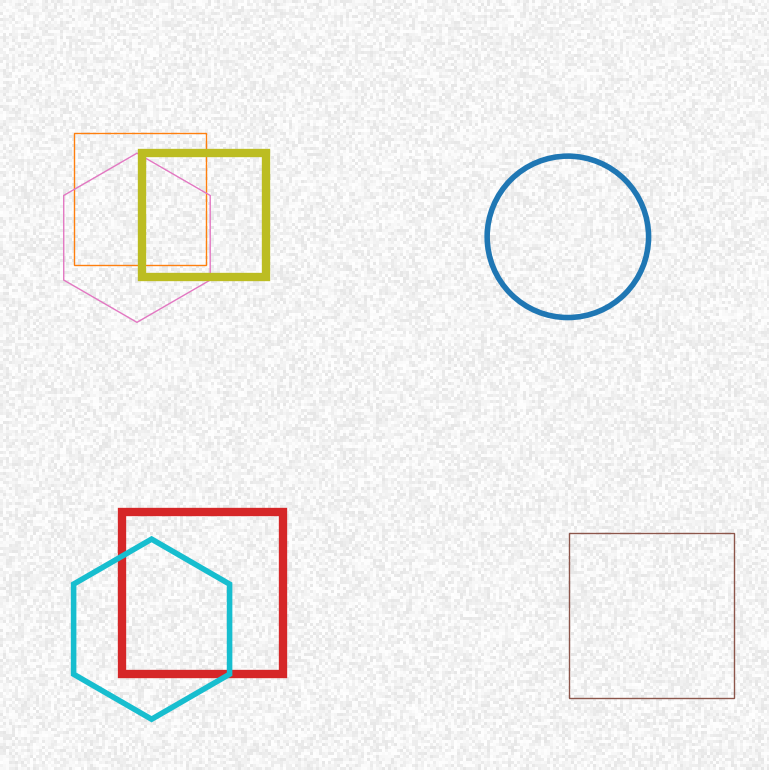[{"shape": "circle", "thickness": 2, "radius": 0.52, "center": [0.737, 0.692]}, {"shape": "square", "thickness": 0.5, "radius": 0.43, "center": [0.182, 0.741]}, {"shape": "square", "thickness": 3, "radius": 0.52, "center": [0.263, 0.23]}, {"shape": "square", "thickness": 0.5, "radius": 0.54, "center": [0.846, 0.2]}, {"shape": "hexagon", "thickness": 0.5, "radius": 0.55, "center": [0.178, 0.691]}, {"shape": "square", "thickness": 3, "radius": 0.4, "center": [0.265, 0.721]}, {"shape": "hexagon", "thickness": 2, "radius": 0.58, "center": [0.197, 0.183]}]